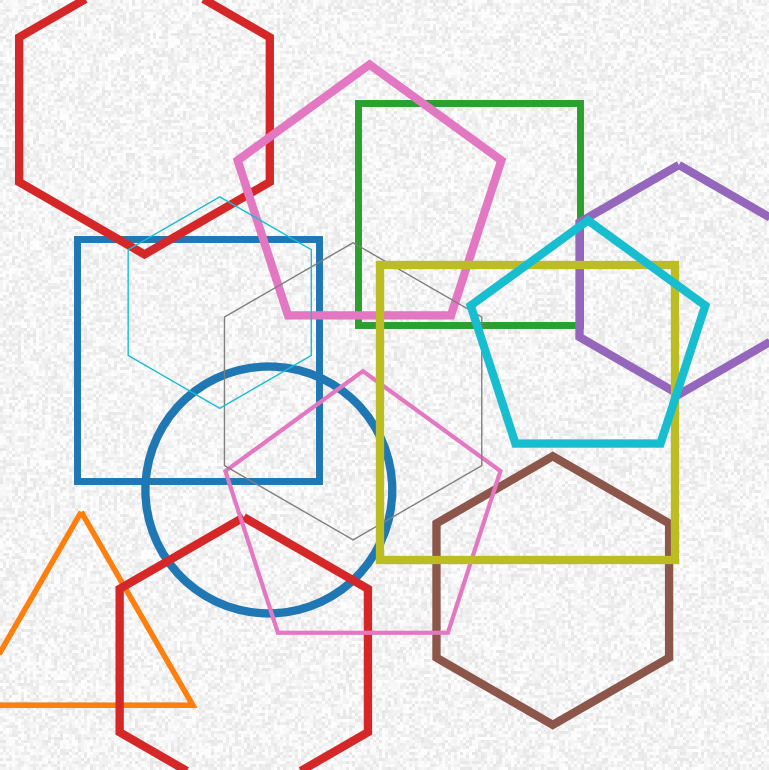[{"shape": "square", "thickness": 2.5, "radius": 0.79, "center": [0.257, 0.532]}, {"shape": "circle", "thickness": 3, "radius": 0.8, "center": [0.349, 0.364]}, {"shape": "triangle", "thickness": 2, "radius": 0.84, "center": [0.105, 0.168]}, {"shape": "square", "thickness": 2.5, "radius": 0.72, "center": [0.609, 0.722]}, {"shape": "hexagon", "thickness": 3, "radius": 0.94, "center": [0.188, 0.858]}, {"shape": "hexagon", "thickness": 3, "radius": 0.93, "center": [0.317, 0.142]}, {"shape": "hexagon", "thickness": 3, "radius": 0.75, "center": [0.882, 0.637]}, {"shape": "hexagon", "thickness": 3, "radius": 0.87, "center": [0.718, 0.233]}, {"shape": "pentagon", "thickness": 1.5, "radius": 0.94, "center": [0.471, 0.33]}, {"shape": "pentagon", "thickness": 3, "radius": 0.9, "center": [0.48, 0.736]}, {"shape": "hexagon", "thickness": 0.5, "radius": 0.96, "center": [0.459, 0.492]}, {"shape": "square", "thickness": 3, "radius": 0.96, "center": [0.685, 0.464]}, {"shape": "pentagon", "thickness": 3, "radius": 0.8, "center": [0.764, 0.554]}, {"shape": "hexagon", "thickness": 0.5, "radius": 0.69, "center": [0.285, 0.607]}]